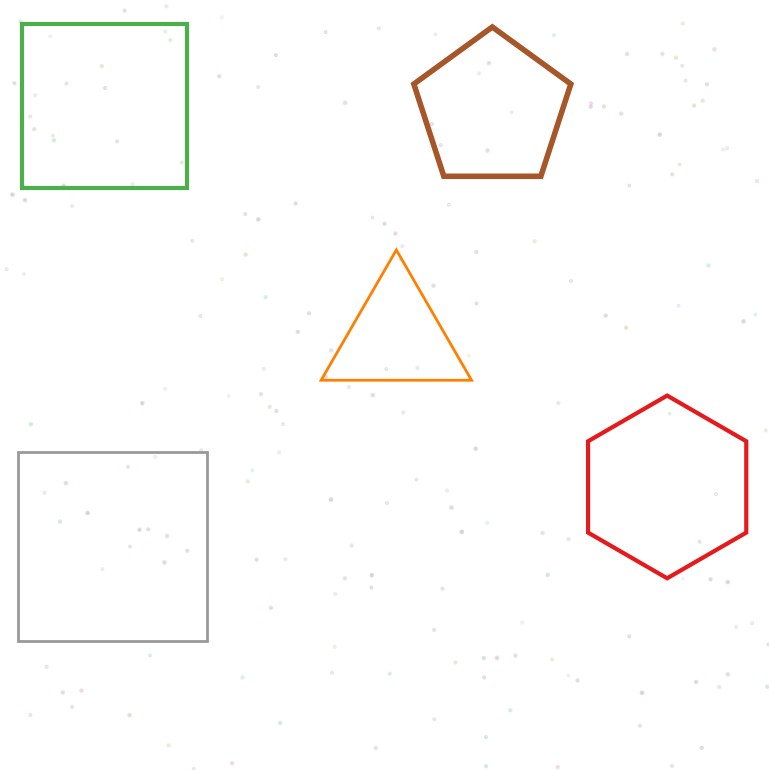[{"shape": "hexagon", "thickness": 1.5, "radius": 0.59, "center": [0.866, 0.368]}, {"shape": "square", "thickness": 1.5, "radius": 0.53, "center": [0.136, 0.862]}, {"shape": "triangle", "thickness": 1, "radius": 0.56, "center": [0.515, 0.563]}, {"shape": "pentagon", "thickness": 2, "radius": 0.54, "center": [0.639, 0.858]}, {"shape": "square", "thickness": 1, "radius": 0.61, "center": [0.146, 0.29]}]